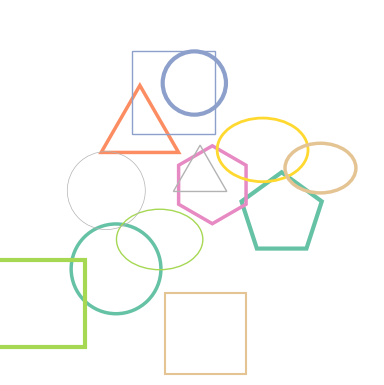[{"shape": "pentagon", "thickness": 3, "radius": 0.55, "center": [0.732, 0.443]}, {"shape": "circle", "thickness": 2.5, "radius": 0.58, "center": [0.301, 0.302]}, {"shape": "triangle", "thickness": 2.5, "radius": 0.58, "center": [0.363, 0.662]}, {"shape": "circle", "thickness": 3, "radius": 0.41, "center": [0.505, 0.784]}, {"shape": "square", "thickness": 1, "radius": 0.54, "center": [0.45, 0.76]}, {"shape": "hexagon", "thickness": 2.5, "radius": 0.51, "center": [0.552, 0.52]}, {"shape": "oval", "thickness": 1, "radius": 0.56, "center": [0.415, 0.378]}, {"shape": "square", "thickness": 3, "radius": 0.57, "center": [0.107, 0.211]}, {"shape": "oval", "thickness": 2, "radius": 0.59, "center": [0.682, 0.611]}, {"shape": "oval", "thickness": 2.5, "radius": 0.46, "center": [0.832, 0.563]}, {"shape": "square", "thickness": 1.5, "radius": 0.52, "center": [0.534, 0.133]}, {"shape": "circle", "thickness": 0.5, "radius": 0.51, "center": [0.276, 0.505]}, {"shape": "triangle", "thickness": 1, "radius": 0.4, "center": [0.52, 0.543]}]